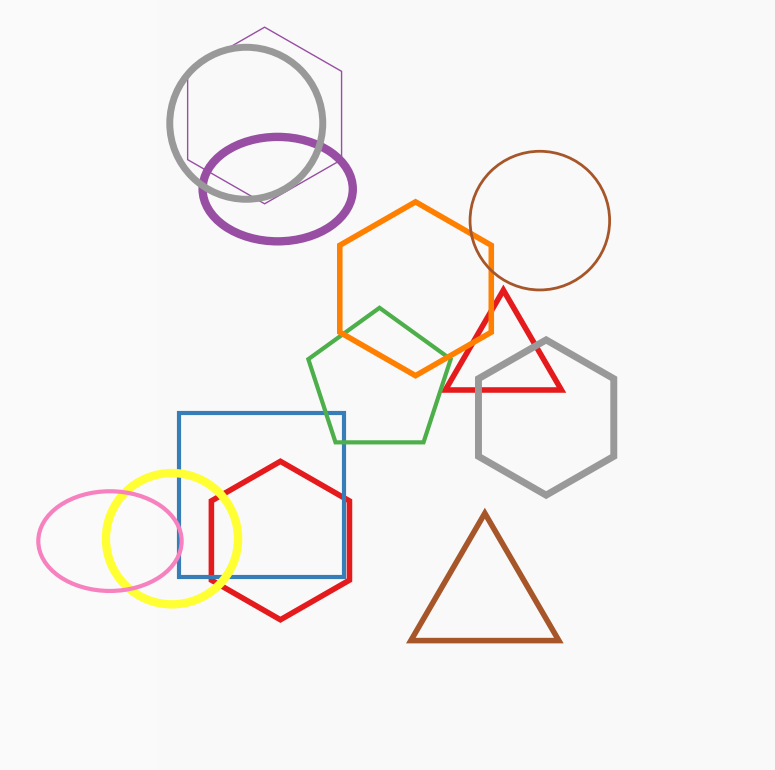[{"shape": "hexagon", "thickness": 2, "radius": 0.51, "center": [0.362, 0.298]}, {"shape": "triangle", "thickness": 2, "radius": 0.43, "center": [0.65, 0.537]}, {"shape": "square", "thickness": 1.5, "radius": 0.53, "center": [0.337, 0.357]}, {"shape": "pentagon", "thickness": 1.5, "radius": 0.48, "center": [0.49, 0.504]}, {"shape": "oval", "thickness": 3, "radius": 0.48, "center": [0.358, 0.754]}, {"shape": "hexagon", "thickness": 0.5, "radius": 0.57, "center": [0.341, 0.85]}, {"shape": "hexagon", "thickness": 2, "radius": 0.56, "center": [0.536, 0.625]}, {"shape": "circle", "thickness": 3, "radius": 0.43, "center": [0.222, 0.3]}, {"shape": "circle", "thickness": 1, "radius": 0.45, "center": [0.697, 0.713]}, {"shape": "triangle", "thickness": 2, "radius": 0.55, "center": [0.626, 0.223]}, {"shape": "oval", "thickness": 1.5, "radius": 0.46, "center": [0.142, 0.297]}, {"shape": "hexagon", "thickness": 2.5, "radius": 0.5, "center": [0.705, 0.458]}, {"shape": "circle", "thickness": 2.5, "radius": 0.49, "center": [0.318, 0.84]}]